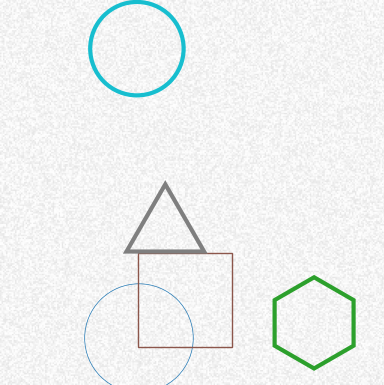[{"shape": "circle", "thickness": 0.5, "radius": 0.71, "center": [0.361, 0.122]}, {"shape": "hexagon", "thickness": 3, "radius": 0.59, "center": [0.816, 0.161]}, {"shape": "square", "thickness": 1, "radius": 0.61, "center": [0.48, 0.222]}, {"shape": "triangle", "thickness": 3, "radius": 0.58, "center": [0.429, 0.405]}, {"shape": "circle", "thickness": 3, "radius": 0.61, "center": [0.356, 0.874]}]